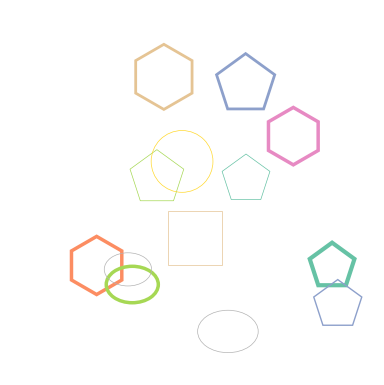[{"shape": "pentagon", "thickness": 0.5, "radius": 0.33, "center": [0.639, 0.535]}, {"shape": "pentagon", "thickness": 3, "radius": 0.31, "center": [0.863, 0.309]}, {"shape": "hexagon", "thickness": 2.5, "radius": 0.38, "center": [0.251, 0.31]}, {"shape": "pentagon", "thickness": 1, "radius": 0.33, "center": [0.877, 0.208]}, {"shape": "pentagon", "thickness": 2, "radius": 0.4, "center": [0.638, 0.781]}, {"shape": "hexagon", "thickness": 2.5, "radius": 0.37, "center": [0.762, 0.646]}, {"shape": "oval", "thickness": 2.5, "radius": 0.34, "center": [0.344, 0.261]}, {"shape": "pentagon", "thickness": 0.5, "radius": 0.37, "center": [0.408, 0.538]}, {"shape": "circle", "thickness": 0.5, "radius": 0.4, "center": [0.473, 0.581]}, {"shape": "square", "thickness": 0.5, "radius": 0.35, "center": [0.506, 0.382]}, {"shape": "hexagon", "thickness": 2, "radius": 0.42, "center": [0.426, 0.8]}, {"shape": "oval", "thickness": 0.5, "radius": 0.39, "center": [0.592, 0.139]}, {"shape": "oval", "thickness": 0.5, "radius": 0.31, "center": [0.332, 0.3]}]